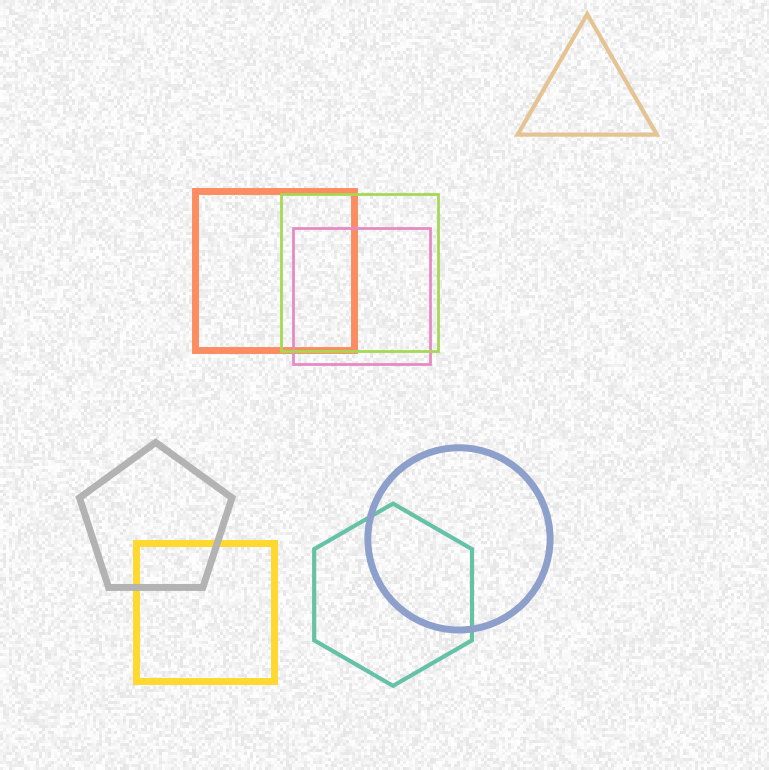[{"shape": "hexagon", "thickness": 1.5, "radius": 0.59, "center": [0.51, 0.228]}, {"shape": "square", "thickness": 2.5, "radius": 0.52, "center": [0.357, 0.649]}, {"shape": "circle", "thickness": 2.5, "radius": 0.59, "center": [0.596, 0.3]}, {"shape": "square", "thickness": 1, "radius": 0.44, "center": [0.47, 0.616]}, {"shape": "square", "thickness": 1, "radius": 0.51, "center": [0.467, 0.646]}, {"shape": "square", "thickness": 2.5, "radius": 0.45, "center": [0.266, 0.205]}, {"shape": "triangle", "thickness": 1.5, "radius": 0.52, "center": [0.763, 0.877]}, {"shape": "pentagon", "thickness": 2.5, "radius": 0.52, "center": [0.202, 0.321]}]